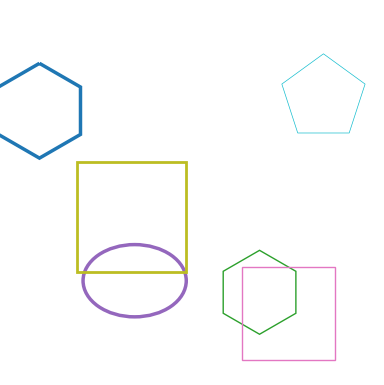[{"shape": "hexagon", "thickness": 2.5, "radius": 0.62, "center": [0.102, 0.712]}, {"shape": "hexagon", "thickness": 1, "radius": 0.54, "center": [0.674, 0.241]}, {"shape": "oval", "thickness": 2.5, "radius": 0.67, "center": [0.35, 0.271]}, {"shape": "square", "thickness": 1, "radius": 0.6, "center": [0.749, 0.185]}, {"shape": "square", "thickness": 2, "radius": 0.71, "center": [0.341, 0.436]}, {"shape": "pentagon", "thickness": 0.5, "radius": 0.57, "center": [0.84, 0.747]}]